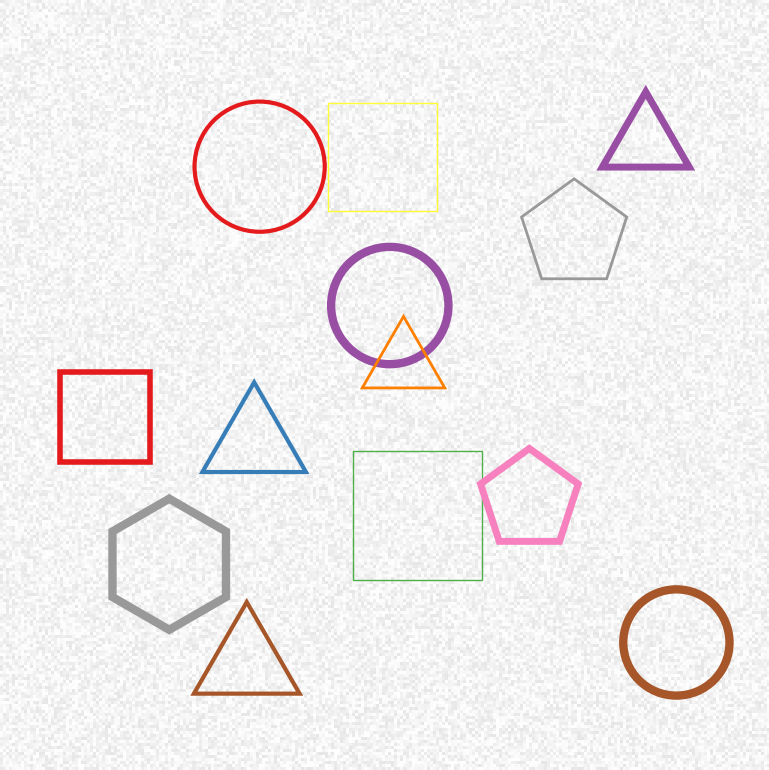[{"shape": "square", "thickness": 2, "radius": 0.29, "center": [0.137, 0.458]}, {"shape": "circle", "thickness": 1.5, "radius": 0.42, "center": [0.337, 0.784]}, {"shape": "triangle", "thickness": 1.5, "radius": 0.39, "center": [0.33, 0.426]}, {"shape": "square", "thickness": 0.5, "radius": 0.42, "center": [0.542, 0.331]}, {"shape": "triangle", "thickness": 2.5, "radius": 0.33, "center": [0.839, 0.816]}, {"shape": "circle", "thickness": 3, "radius": 0.38, "center": [0.506, 0.603]}, {"shape": "triangle", "thickness": 1, "radius": 0.31, "center": [0.524, 0.527]}, {"shape": "square", "thickness": 0.5, "radius": 0.35, "center": [0.497, 0.796]}, {"shape": "triangle", "thickness": 1.5, "radius": 0.4, "center": [0.32, 0.139]}, {"shape": "circle", "thickness": 3, "radius": 0.34, "center": [0.878, 0.166]}, {"shape": "pentagon", "thickness": 2.5, "radius": 0.33, "center": [0.688, 0.351]}, {"shape": "pentagon", "thickness": 1, "radius": 0.36, "center": [0.746, 0.696]}, {"shape": "hexagon", "thickness": 3, "radius": 0.43, "center": [0.22, 0.267]}]